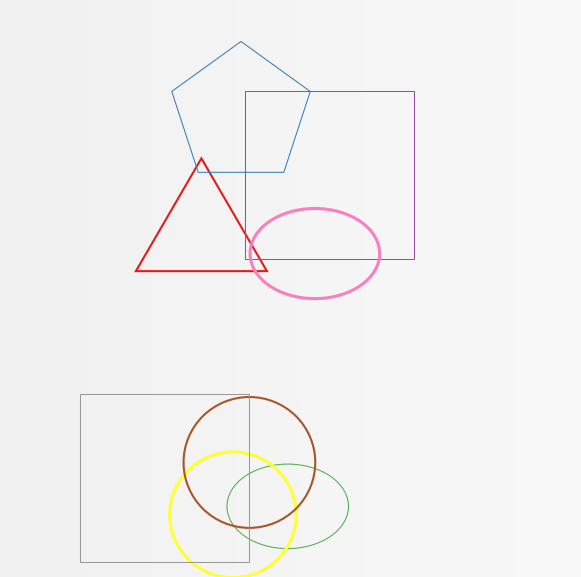[{"shape": "triangle", "thickness": 1, "radius": 0.65, "center": [0.346, 0.595]}, {"shape": "pentagon", "thickness": 0.5, "radius": 0.63, "center": [0.415, 0.802]}, {"shape": "oval", "thickness": 0.5, "radius": 0.52, "center": [0.495, 0.122]}, {"shape": "square", "thickness": 0.5, "radius": 0.73, "center": [0.566, 0.696]}, {"shape": "circle", "thickness": 1.5, "radius": 0.54, "center": [0.401, 0.108]}, {"shape": "circle", "thickness": 1, "radius": 0.57, "center": [0.429, 0.198]}, {"shape": "oval", "thickness": 1.5, "radius": 0.56, "center": [0.542, 0.56]}, {"shape": "square", "thickness": 0.5, "radius": 0.73, "center": [0.283, 0.172]}]